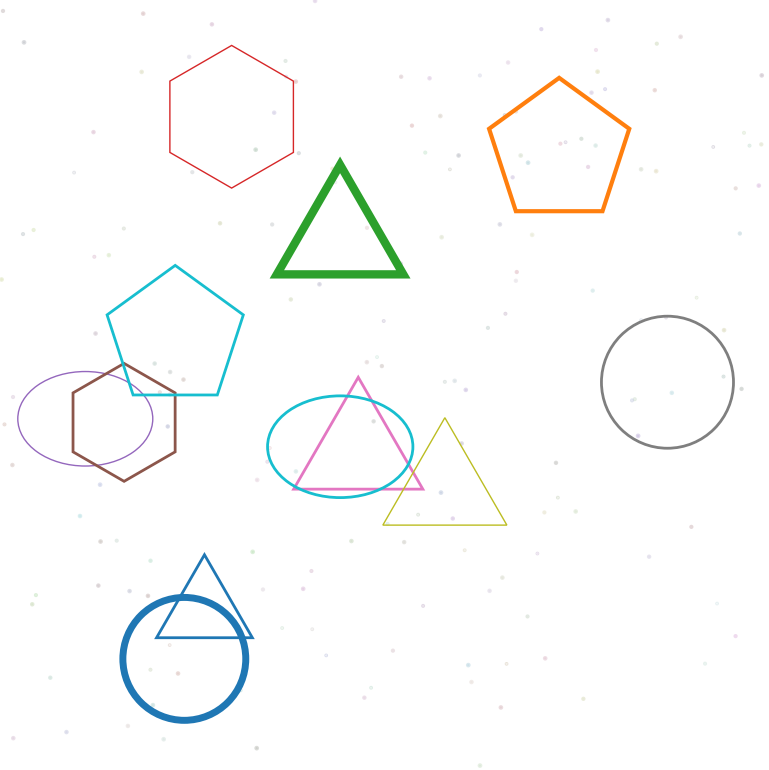[{"shape": "triangle", "thickness": 1, "radius": 0.36, "center": [0.266, 0.208]}, {"shape": "circle", "thickness": 2.5, "radius": 0.4, "center": [0.239, 0.144]}, {"shape": "pentagon", "thickness": 1.5, "radius": 0.48, "center": [0.726, 0.803]}, {"shape": "triangle", "thickness": 3, "radius": 0.47, "center": [0.442, 0.691]}, {"shape": "hexagon", "thickness": 0.5, "radius": 0.46, "center": [0.301, 0.848]}, {"shape": "oval", "thickness": 0.5, "radius": 0.44, "center": [0.111, 0.456]}, {"shape": "hexagon", "thickness": 1, "radius": 0.38, "center": [0.161, 0.451]}, {"shape": "triangle", "thickness": 1, "radius": 0.48, "center": [0.465, 0.413]}, {"shape": "circle", "thickness": 1, "radius": 0.43, "center": [0.867, 0.504]}, {"shape": "triangle", "thickness": 0.5, "radius": 0.46, "center": [0.578, 0.365]}, {"shape": "oval", "thickness": 1, "radius": 0.47, "center": [0.442, 0.42]}, {"shape": "pentagon", "thickness": 1, "radius": 0.47, "center": [0.228, 0.562]}]